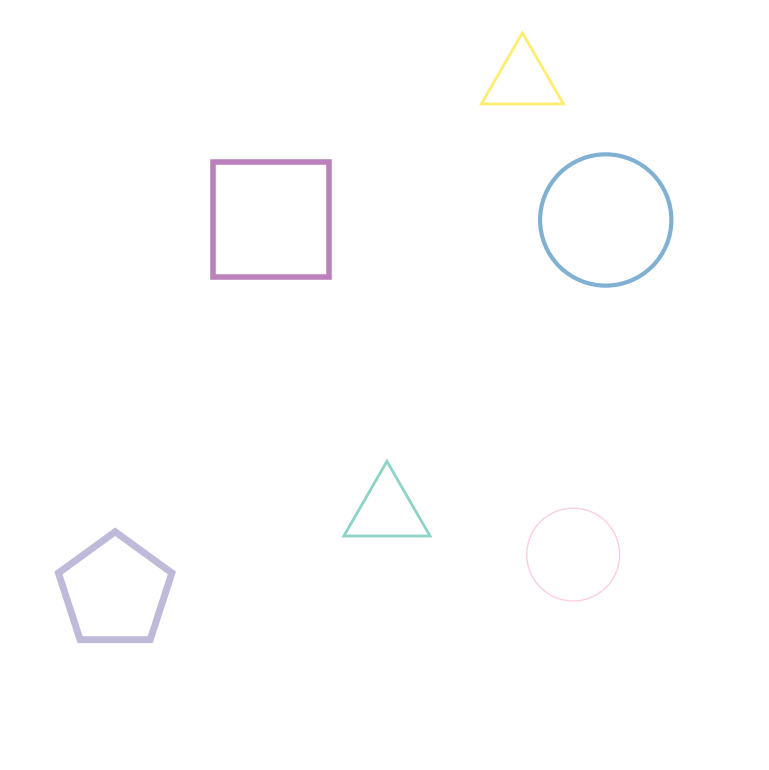[{"shape": "triangle", "thickness": 1, "radius": 0.32, "center": [0.502, 0.336]}, {"shape": "pentagon", "thickness": 2.5, "radius": 0.39, "center": [0.15, 0.232]}, {"shape": "circle", "thickness": 1.5, "radius": 0.43, "center": [0.787, 0.714]}, {"shape": "circle", "thickness": 0.5, "radius": 0.3, "center": [0.744, 0.28]}, {"shape": "square", "thickness": 2, "radius": 0.38, "center": [0.352, 0.715]}, {"shape": "triangle", "thickness": 1, "radius": 0.31, "center": [0.678, 0.896]}]